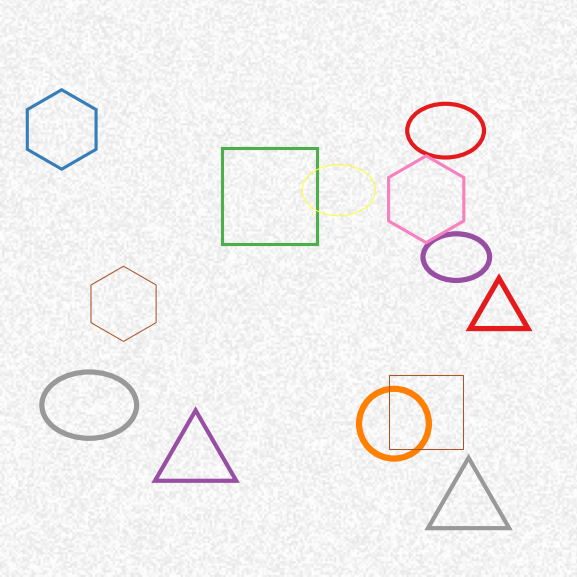[{"shape": "triangle", "thickness": 2.5, "radius": 0.29, "center": [0.864, 0.459]}, {"shape": "oval", "thickness": 2, "radius": 0.33, "center": [0.772, 0.773]}, {"shape": "hexagon", "thickness": 1.5, "radius": 0.34, "center": [0.107, 0.775]}, {"shape": "square", "thickness": 1.5, "radius": 0.41, "center": [0.467, 0.659]}, {"shape": "triangle", "thickness": 2, "radius": 0.41, "center": [0.339, 0.207]}, {"shape": "oval", "thickness": 2.5, "radius": 0.29, "center": [0.79, 0.554]}, {"shape": "circle", "thickness": 3, "radius": 0.3, "center": [0.682, 0.266]}, {"shape": "oval", "thickness": 0.5, "radius": 0.32, "center": [0.587, 0.67]}, {"shape": "square", "thickness": 0.5, "radius": 0.32, "center": [0.738, 0.286]}, {"shape": "hexagon", "thickness": 0.5, "radius": 0.33, "center": [0.214, 0.473]}, {"shape": "hexagon", "thickness": 1.5, "radius": 0.38, "center": [0.738, 0.654]}, {"shape": "triangle", "thickness": 2, "radius": 0.41, "center": [0.811, 0.125]}, {"shape": "oval", "thickness": 2.5, "radius": 0.41, "center": [0.155, 0.298]}]